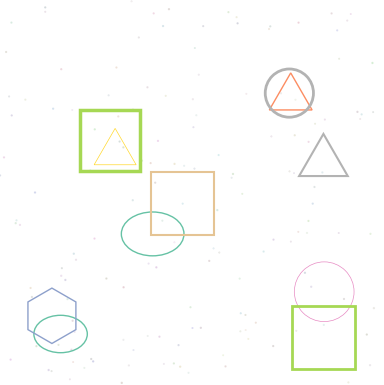[{"shape": "oval", "thickness": 1, "radius": 0.35, "center": [0.157, 0.132]}, {"shape": "oval", "thickness": 1, "radius": 0.41, "center": [0.397, 0.392]}, {"shape": "triangle", "thickness": 1, "radius": 0.32, "center": [0.755, 0.746]}, {"shape": "hexagon", "thickness": 1, "radius": 0.36, "center": [0.135, 0.18]}, {"shape": "circle", "thickness": 0.5, "radius": 0.39, "center": [0.842, 0.242]}, {"shape": "square", "thickness": 2, "radius": 0.41, "center": [0.84, 0.122]}, {"shape": "square", "thickness": 2.5, "radius": 0.39, "center": [0.286, 0.636]}, {"shape": "triangle", "thickness": 0.5, "radius": 0.32, "center": [0.299, 0.604]}, {"shape": "square", "thickness": 1.5, "radius": 0.41, "center": [0.474, 0.471]}, {"shape": "circle", "thickness": 2, "radius": 0.31, "center": [0.752, 0.758]}, {"shape": "triangle", "thickness": 1.5, "radius": 0.36, "center": [0.84, 0.579]}]